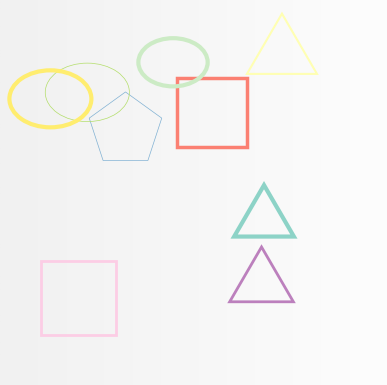[{"shape": "triangle", "thickness": 3, "radius": 0.45, "center": [0.681, 0.43]}, {"shape": "triangle", "thickness": 1.5, "radius": 0.52, "center": [0.728, 0.86]}, {"shape": "square", "thickness": 2.5, "radius": 0.45, "center": [0.547, 0.707]}, {"shape": "pentagon", "thickness": 0.5, "radius": 0.49, "center": [0.324, 0.663]}, {"shape": "oval", "thickness": 0.5, "radius": 0.54, "center": [0.225, 0.76]}, {"shape": "square", "thickness": 2, "radius": 0.48, "center": [0.203, 0.227]}, {"shape": "triangle", "thickness": 2, "radius": 0.47, "center": [0.675, 0.264]}, {"shape": "oval", "thickness": 3, "radius": 0.45, "center": [0.447, 0.838]}, {"shape": "oval", "thickness": 3, "radius": 0.53, "center": [0.13, 0.743]}]